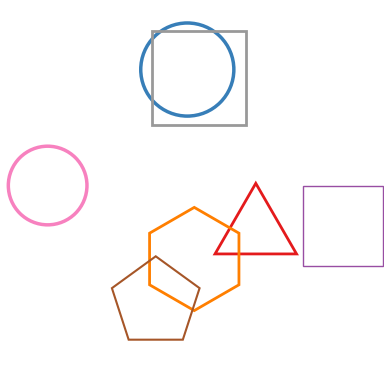[{"shape": "triangle", "thickness": 2, "radius": 0.61, "center": [0.664, 0.402]}, {"shape": "circle", "thickness": 2.5, "radius": 0.6, "center": [0.486, 0.819]}, {"shape": "square", "thickness": 1, "radius": 0.52, "center": [0.891, 0.414]}, {"shape": "hexagon", "thickness": 2, "radius": 0.67, "center": [0.505, 0.327]}, {"shape": "pentagon", "thickness": 1.5, "radius": 0.6, "center": [0.405, 0.215]}, {"shape": "circle", "thickness": 2.5, "radius": 0.51, "center": [0.124, 0.518]}, {"shape": "square", "thickness": 2, "radius": 0.61, "center": [0.517, 0.797]}]